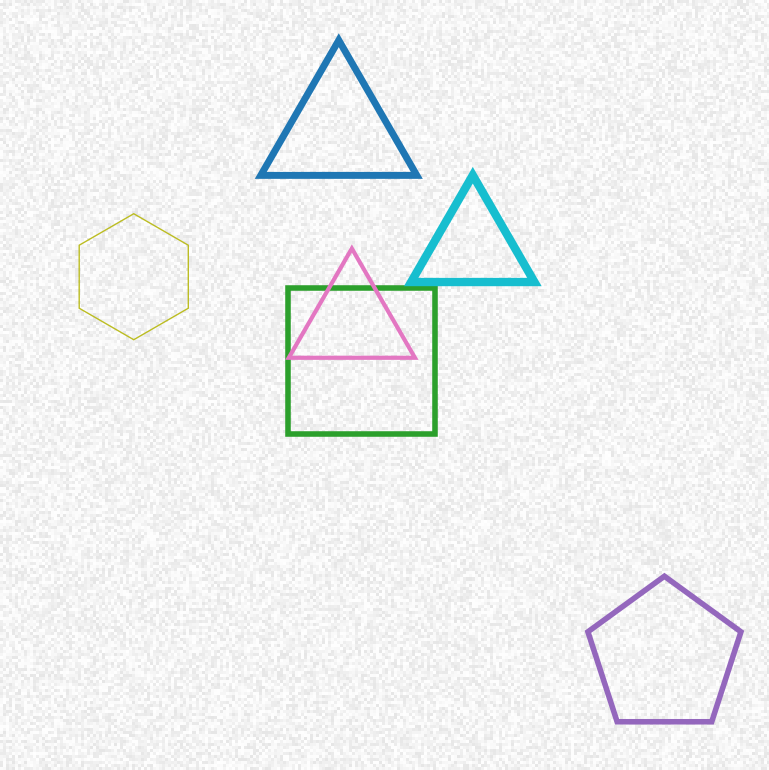[{"shape": "triangle", "thickness": 2.5, "radius": 0.59, "center": [0.44, 0.831]}, {"shape": "square", "thickness": 2, "radius": 0.48, "center": [0.469, 0.531]}, {"shape": "pentagon", "thickness": 2, "radius": 0.52, "center": [0.863, 0.147]}, {"shape": "triangle", "thickness": 1.5, "radius": 0.47, "center": [0.457, 0.583]}, {"shape": "hexagon", "thickness": 0.5, "radius": 0.41, "center": [0.174, 0.641]}, {"shape": "triangle", "thickness": 3, "radius": 0.46, "center": [0.614, 0.68]}]